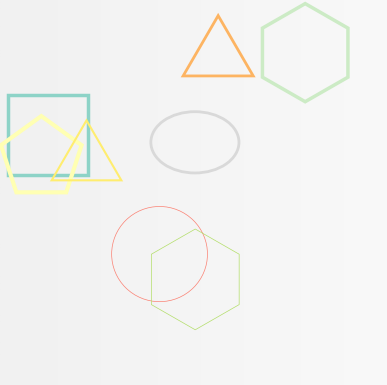[{"shape": "square", "thickness": 2.5, "radius": 0.52, "center": [0.125, 0.649]}, {"shape": "pentagon", "thickness": 3, "radius": 0.55, "center": [0.107, 0.589]}, {"shape": "circle", "thickness": 0.5, "radius": 0.62, "center": [0.412, 0.34]}, {"shape": "triangle", "thickness": 2, "radius": 0.52, "center": [0.563, 0.855]}, {"shape": "hexagon", "thickness": 0.5, "radius": 0.65, "center": [0.504, 0.274]}, {"shape": "oval", "thickness": 2, "radius": 0.57, "center": [0.503, 0.63]}, {"shape": "hexagon", "thickness": 2.5, "radius": 0.64, "center": [0.788, 0.863]}, {"shape": "triangle", "thickness": 1.5, "radius": 0.52, "center": [0.223, 0.584]}]